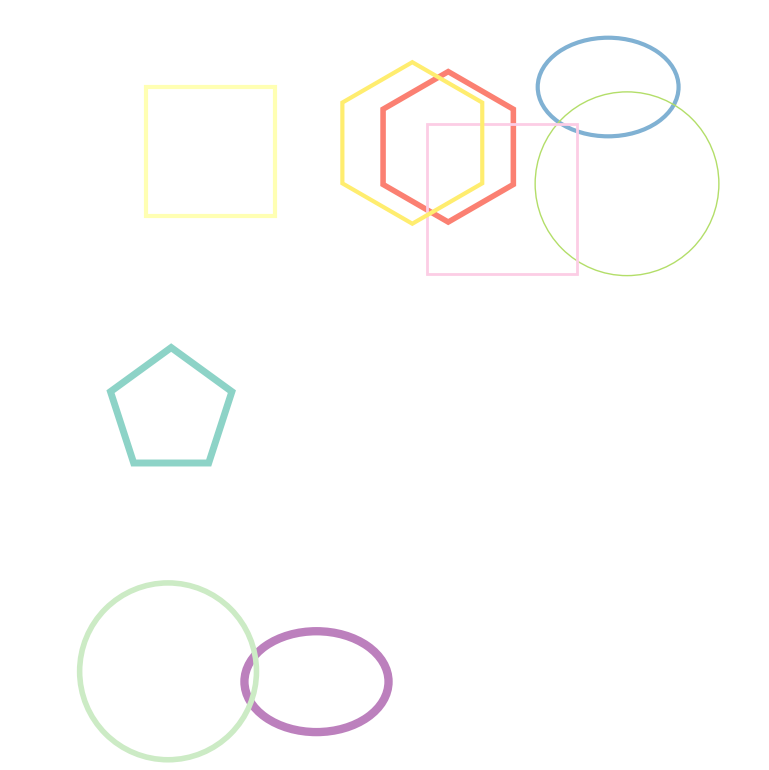[{"shape": "pentagon", "thickness": 2.5, "radius": 0.41, "center": [0.222, 0.466]}, {"shape": "square", "thickness": 1.5, "radius": 0.42, "center": [0.273, 0.803]}, {"shape": "hexagon", "thickness": 2, "radius": 0.49, "center": [0.582, 0.809]}, {"shape": "oval", "thickness": 1.5, "radius": 0.46, "center": [0.79, 0.887]}, {"shape": "circle", "thickness": 0.5, "radius": 0.6, "center": [0.814, 0.761]}, {"shape": "square", "thickness": 1, "radius": 0.49, "center": [0.652, 0.742]}, {"shape": "oval", "thickness": 3, "radius": 0.47, "center": [0.411, 0.115]}, {"shape": "circle", "thickness": 2, "radius": 0.57, "center": [0.218, 0.128]}, {"shape": "hexagon", "thickness": 1.5, "radius": 0.52, "center": [0.535, 0.814]}]